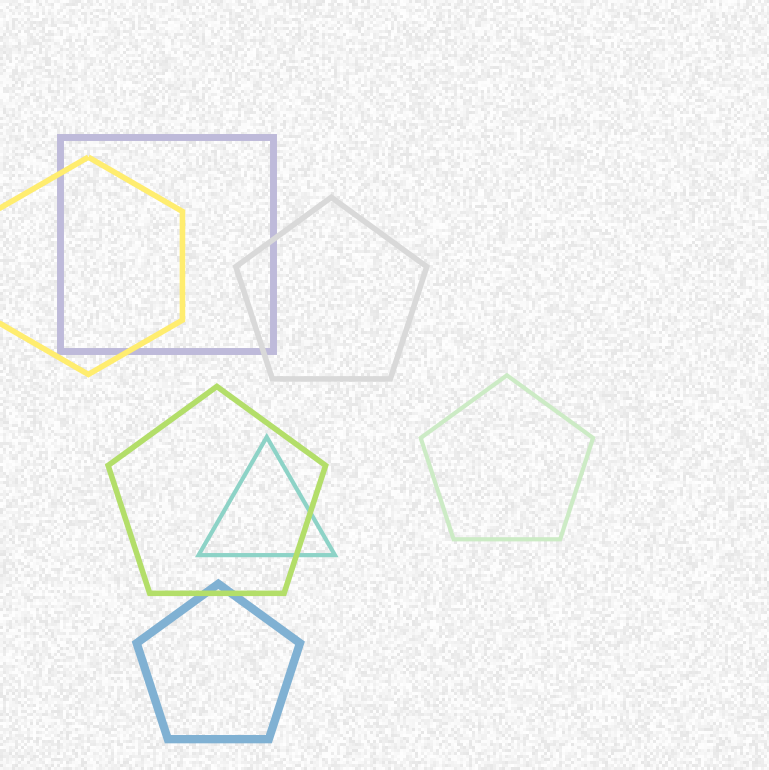[{"shape": "triangle", "thickness": 1.5, "radius": 0.51, "center": [0.346, 0.33]}, {"shape": "square", "thickness": 2.5, "radius": 0.69, "center": [0.216, 0.683]}, {"shape": "pentagon", "thickness": 3, "radius": 0.56, "center": [0.284, 0.13]}, {"shape": "pentagon", "thickness": 2, "radius": 0.74, "center": [0.282, 0.35]}, {"shape": "pentagon", "thickness": 2, "radius": 0.65, "center": [0.43, 0.613]}, {"shape": "pentagon", "thickness": 1.5, "radius": 0.59, "center": [0.658, 0.395]}, {"shape": "hexagon", "thickness": 2, "radius": 0.71, "center": [0.115, 0.655]}]